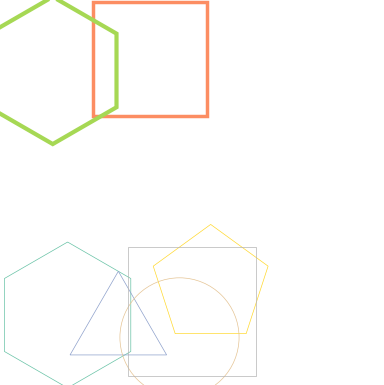[{"shape": "hexagon", "thickness": 0.5, "radius": 0.95, "center": [0.176, 0.182]}, {"shape": "square", "thickness": 2.5, "radius": 0.74, "center": [0.39, 0.847]}, {"shape": "triangle", "thickness": 0.5, "radius": 0.72, "center": [0.307, 0.151]}, {"shape": "hexagon", "thickness": 3, "radius": 0.96, "center": [0.137, 0.817]}, {"shape": "pentagon", "thickness": 0.5, "radius": 0.78, "center": [0.547, 0.26]}, {"shape": "circle", "thickness": 0.5, "radius": 0.77, "center": [0.466, 0.124]}, {"shape": "square", "thickness": 0.5, "radius": 0.83, "center": [0.498, 0.191]}]